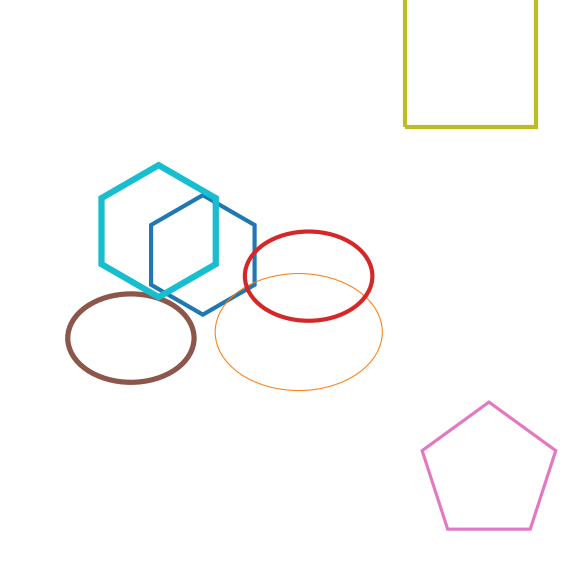[{"shape": "hexagon", "thickness": 2, "radius": 0.52, "center": [0.351, 0.558]}, {"shape": "oval", "thickness": 0.5, "radius": 0.72, "center": [0.517, 0.424]}, {"shape": "oval", "thickness": 2, "radius": 0.55, "center": [0.534, 0.521]}, {"shape": "oval", "thickness": 2.5, "radius": 0.55, "center": [0.227, 0.414]}, {"shape": "pentagon", "thickness": 1.5, "radius": 0.61, "center": [0.847, 0.181]}, {"shape": "square", "thickness": 2, "radius": 0.57, "center": [0.815, 0.893]}, {"shape": "hexagon", "thickness": 3, "radius": 0.57, "center": [0.275, 0.599]}]